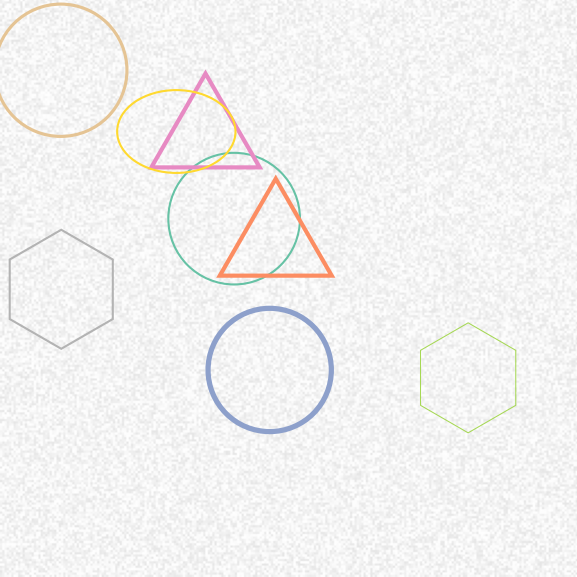[{"shape": "circle", "thickness": 1, "radius": 0.57, "center": [0.405, 0.621]}, {"shape": "triangle", "thickness": 2, "radius": 0.56, "center": [0.477, 0.578]}, {"shape": "circle", "thickness": 2.5, "radius": 0.53, "center": [0.467, 0.359]}, {"shape": "triangle", "thickness": 2, "radius": 0.54, "center": [0.356, 0.763]}, {"shape": "hexagon", "thickness": 0.5, "radius": 0.48, "center": [0.811, 0.345]}, {"shape": "oval", "thickness": 1, "radius": 0.51, "center": [0.305, 0.771]}, {"shape": "circle", "thickness": 1.5, "radius": 0.57, "center": [0.105, 0.877]}, {"shape": "hexagon", "thickness": 1, "radius": 0.52, "center": [0.106, 0.498]}]